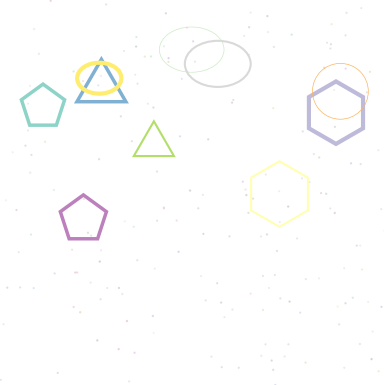[{"shape": "pentagon", "thickness": 2.5, "radius": 0.29, "center": [0.112, 0.723]}, {"shape": "hexagon", "thickness": 1.5, "radius": 0.43, "center": [0.726, 0.496]}, {"shape": "hexagon", "thickness": 3, "radius": 0.41, "center": [0.873, 0.707]}, {"shape": "triangle", "thickness": 2.5, "radius": 0.37, "center": [0.263, 0.773]}, {"shape": "circle", "thickness": 0.5, "radius": 0.36, "center": [0.884, 0.763]}, {"shape": "triangle", "thickness": 1.5, "radius": 0.3, "center": [0.4, 0.625]}, {"shape": "oval", "thickness": 1.5, "radius": 0.43, "center": [0.566, 0.834]}, {"shape": "pentagon", "thickness": 2.5, "radius": 0.31, "center": [0.217, 0.431]}, {"shape": "oval", "thickness": 0.5, "radius": 0.42, "center": [0.498, 0.871]}, {"shape": "oval", "thickness": 3, "radius": 0.29, "center": [0.258, 0.797]}]